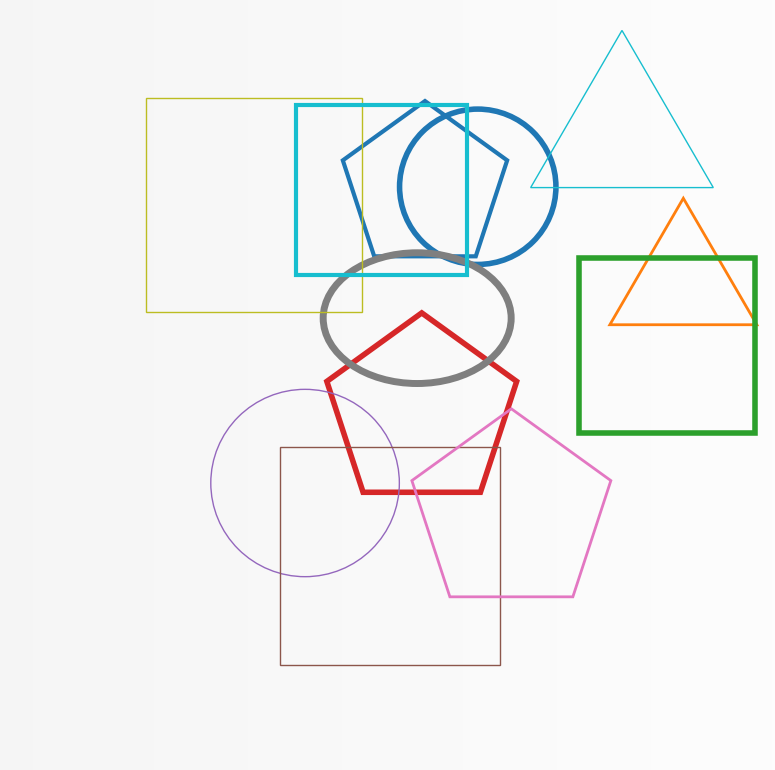[{"shape": "pentagon", "thickness": 1.5, "radius": 0.56, "center": [0.548, 0.757]}, {"shape": "circle", "thickness": 2, "radius": 0.5, "center": [0.616, 0.757]}, {"shape": "triangle", "thickness": 1, "radius": 0.55, "center": [0.882, 0.633]}, {"shape": "square", "thickness": 2, "radius": 0.57, "center": [0.861, 0.551]}, {"shape": "pentagon", "thickness": 2, "radius": 0.64, "center": [0.544, 0.465]}, {"shape": "circle", "thickness": 0.5, "radius": 0.61, "center": [0.394, 0.373]}, {"shape": "square", "thickness": 0.5, "radius": 0.71, "center": [0.503, 0.278]}, {"shape": "pentagon", "thickness": 1, "radius": 0.67, "center": [0.66, 0.334]}, {"shape": "oval", "thickness": 2.5, "radius": 0.61, "center": [0.538, 0.587]}, {"shape": "square", "thickness": 0.5, "radius": 0.7, "center": [0.328, 0.734]}, {"shape": "triangle", "thickness": 0.5, "radius": 0.68, "center": [0.803, 0.824]}, {"shape": "square", "thickness": 1.5, "radius": 0.55, "center": [0.492, 0.753]}]